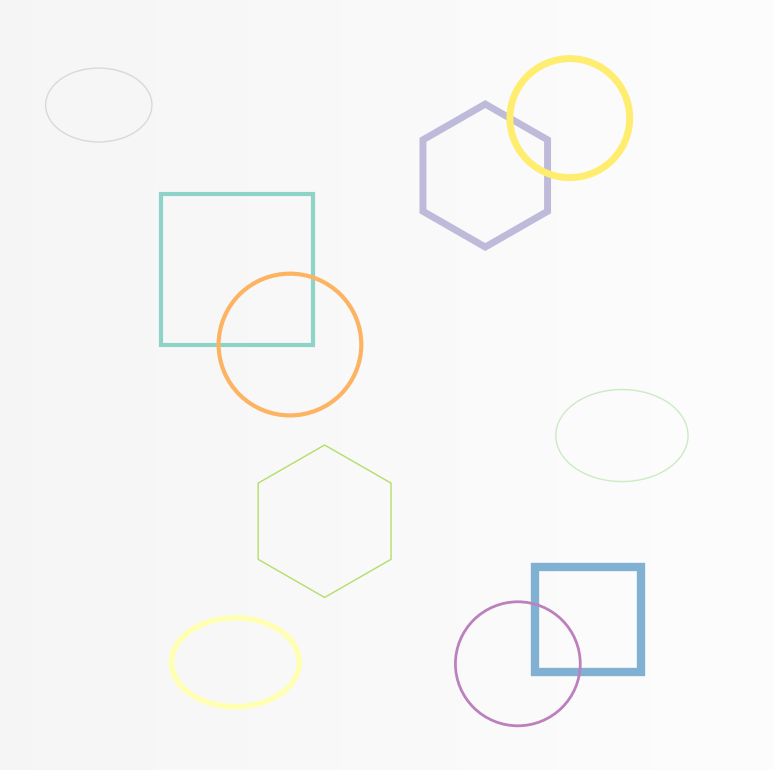[{"shape": "square", "thickness": 1.5, "radius": 0.49, "center": [0.306, 0.65]}, {"shape": "oval", "thickness": 2, "radius": 0.41, "center": [0.304, 0.14]}, {"shape": "hexagon", "thickness": 2.5, "radius": 0.46, "center": [0.626, 0.772]}, {"shape": "square", "thickness": 3, "radius": 0.34, "center": [0.759, 0.195]}, {"shape": "circle", "thickness": 1.5, "radius": 0.46, "center": [0.374, 0.553]}, {"shape": "hexagon", "thickness": 0.5, "radius": 0.49, "center": [0.419, 0.323]}, {"shape": "oval", "thickness": 0.5, "radius": 0.34, "center": [0.127, 0.864]}, {"shape": "circle", "thickness": 1, "radius": 0.4, "center": [0.668, 0.138]}, {"shape": "oval", "thickness": 0.5, "radius": 0.43, "center": [0.802, 0.434]}, {"shape": "circle", "thickness": 2.5, "radius": 0.39, "center": [0.735, 0.847]}]